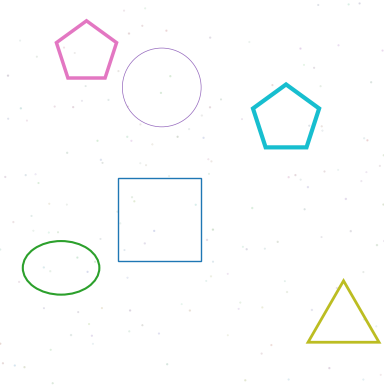[{"shape": "square", "thickness": 1, "radius": 0.53, "center": [0.414, 0.43]}, {"shape": "oval", "thickness": 1.5, "radius": 0.5, "center": [0.159, 0.304]}, {"shape": "circle", "thickness": 0.5, "radius": 0.51, "center": [0.42, 0.773]}, {"shape": "pentagon", "thickness": 2.5, "radius": 0.41, "center": [0.225, 0.864]}, {"shape": "triangle", "thickness": 2, "radius": 0.53, "center": [0.892, 0.164]}, {"shape": "pentagon", "thickness": 3, "radius": 0.45, "center": [0.743, 0.69]}]